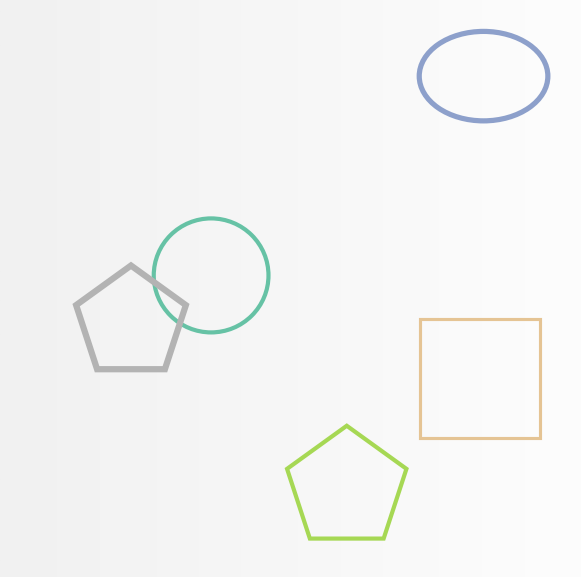[{"shape": "circle", "thickness": 2, "radius": 0.49, "center": [0.363, 0.522]}, {"shape": "oval", "thickness": 2.5, "radius": 0.55, "center": [0.832, 0.867]}, {"shape": "pentagon", "thickness": 2, "radius": 0.54, "center": [0.597, 0.154]}, {"shape": "square", "thickness": 1.5, "radius": 0.51, "center": [0.826, 0.344]}, {"shape": "pentagon", "thickness": 3, "radius": 0.5, "center": [0.225, 0.44]}]